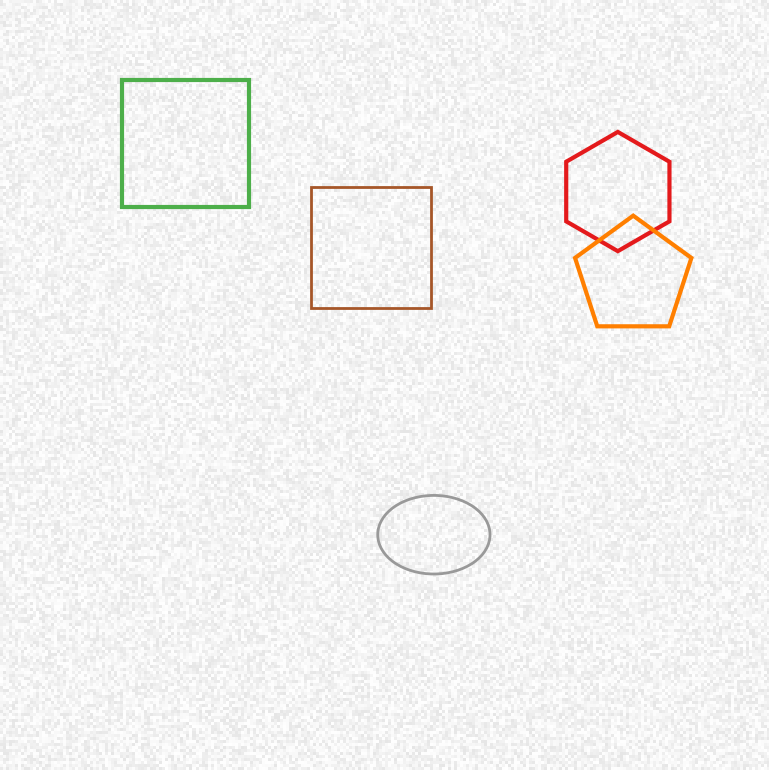[{"shape": "hexagon", "thickness": 1.5, "radius": 0.39, "center": [0.802, 0.751]}, {"shape": "square", "thickness": 1.5, "radius": 0.41, "center": [0.241, 0.814]}, {"shape": "pentagon", "thickness": 1.5, "radius": 0.4, "center": [0.822, 0.64]}, {"shape": "square", "thickness": 1, "radius": 0.39, "center": [0.482, 0.678]}, {"shape": "oval", "thickness": 1, "radius": 0.36, "center": [0.563, 0.306]}]